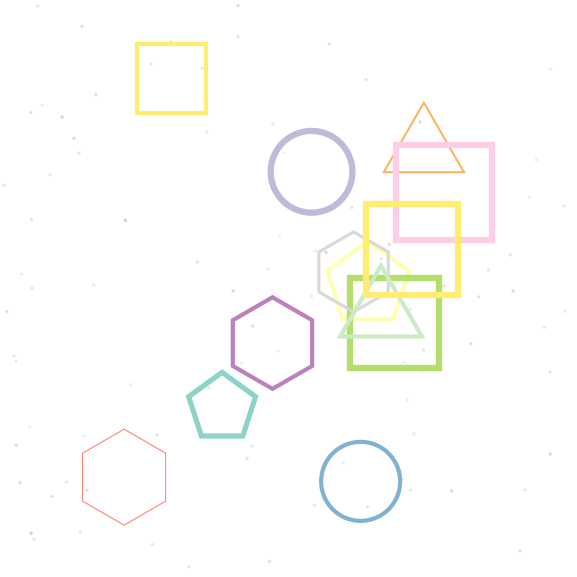[{"shape": "pentagon", "thickness": 2.5, "radius": 0.3, "center": [0.385, 0.293]}, {"shape": "pentagon", "thickness": 2, "radius": 0.37, "center": [0.637, 0.507]}, {"shape": "circle", "thickness": 3, "radius": 0.35, "center": [0.539, 0.702]}, {"shape": "hexagon", "thickness": 0.5, "radius": 0.42, "center": [0.215, 0.173]}, {"shape": "circle", "thickness": 2, "radius": 0.34, "center": [0.624, 0.166]}, {"shape": "triangle", "thickness": 1, "radius": 0.4, "center": [0.734, 0.741]}, {"shape": "square", "thickness": 3, "radius": 0.39, "center": [0.683, 0.44]}, {"shape": "square", "thickness": 3, "radius": 0.41, "center": [0.769, 0.665]}, {"shape": "hexagon", "thickness": 1.5, "radius": 0.35, "center": [0.612, 0.528]}, {"shape": "hexagon", "thickness": 2, "radius": 0.4, "center": [0.472, 0.405]}, {"shape": "triangle", "thickness": 2, "radius": 0.41, "center": [0.66, 0.457]}, {"shape": "square", "thickness": 3, "radius": 0.4, "center": [0.713, 0.567]}, {"shape": "square", "thickness": 2, "radius": 0.3, "center": [0.298, 0.863]}]